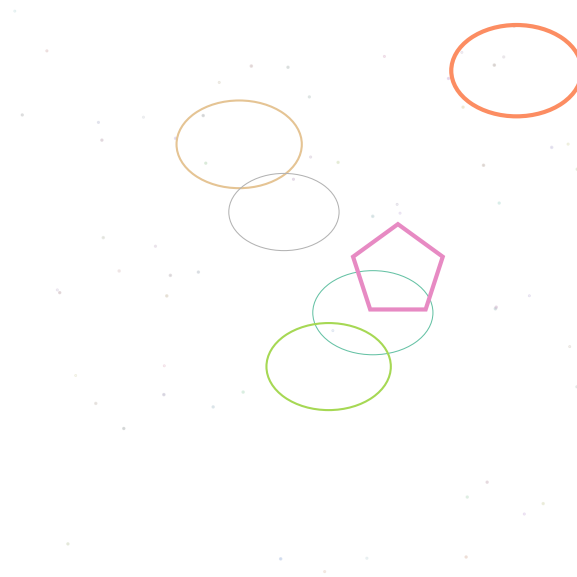[{"shape": "oval", "thickness": 0.5, "radius": 0.52, "center": [0.646, 0.458]}, {"shape": "oval", "thickness": 2, "radius": 0.56, "center": [0.894, 0.877]}, {"shape": "pentagon", "thickness": 2, "radius": 0.41, "center": [0.689, 0.529]}, {"shape": "oval", "thickness": 1, "radius": 0.54, "center": [0.569, 0.364]}, {"shape": "oval", "thickness": 1, "radius": 0.54, "center": [0.414, 0.749]}, {"shape": "oval", "thickness": 0.5, "radius": 0.48, "center": [0.492, 0.632]}]